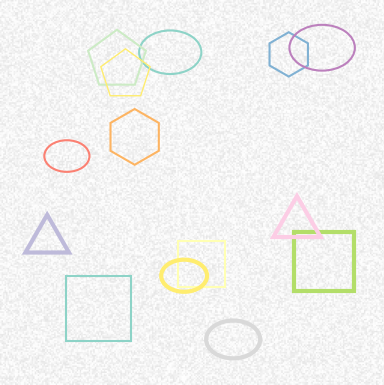[{"shape": "square", "thickness": 1.5, "radius": 0.42, "center": [0.256, 0.199]}, {"shape": "oval", "thickness": 1.5, "radius": 0.4, "center": [0.442, 0.864]}, {"shape": "square", "thickness": 1.5, "radius": 0.3, "center": [0.524, 0.314]}, {"shape": "triangle", "thickness": 3, "radius": 0.33, "center": [0.123, 0.377]}, {"shape": "oval", "thickness": 1.5, "radius": 0.29, "center": [0.174, 0.595]}, {"shape": "hexagon", "thickness": 1.5, "radius": 0.29, "center": [0.75, 0.859]}, {"shape": "hexagon", "thickness": 1.5, "radius": 0.36, "center": [0.35, 0.644]}, {"shape": "square", "thickness": 3, "radius": 0.39, "center": [0.841, 0.321]}, {"shape": "triangle", "thickness": 3, "radius": 0.35, "center": [0.771, 0.42]}, {"shape": "oval", "thickness": 3, "radius": 0.35, "center": [0.606, 0.118]}, {"shape": "oval", "thickness": 1.5, "radius": 0.42, "center": [0.837, 0.876]}, {"shape": "pentagon", "thickness": 1.5, "radius": 0.39, "center": [0.304, 0.844]}, {"shape": "oval", "thickness": 3, "radius": 0.3, "center": [0.478, 0.284]}, {"shape": "pentagon", "thickness": 1, "radius": 0.34, "center": [0.326, 0.806]}]